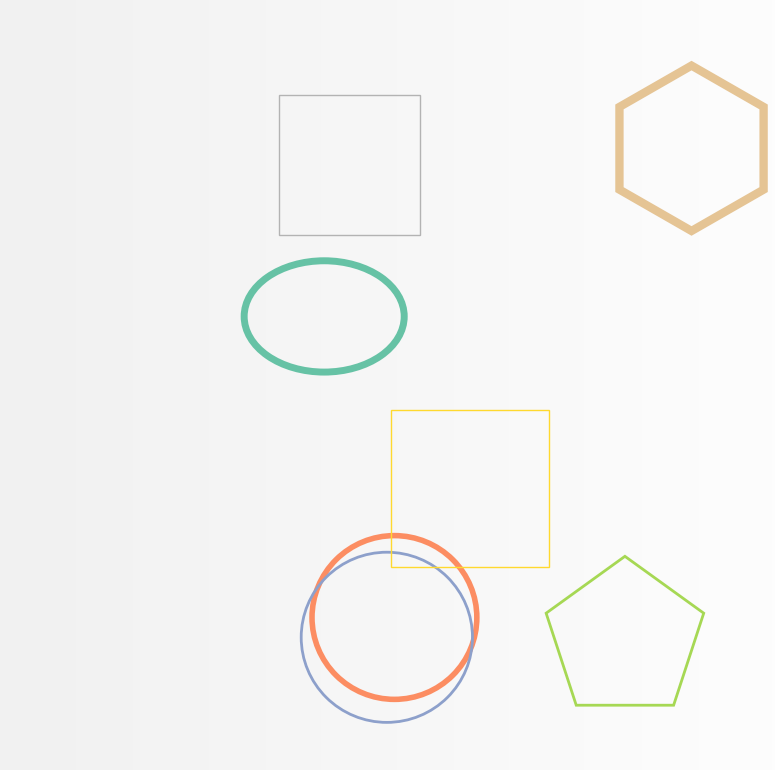[{"shape": "oval", "thickness": 2.5, "radius": 0.52, "center": [0.418, 0.589]}, {"shape": "circle", "thickness": 2, "radius": 0.53, "center": [0.509, 0.198]}, {"shape": "circle", "thickness": 1, "radius": 0.55, "center": [0.499, 0.172]}, {"shape": "pentagon", "thickness": 1, "radius": 0.53, "center": [0.806, 0.171]}, {"shape": "square", "thickness": 0.5, "radius": 0.51, "center": [0.607, 0.366]}, {"shape": "hexagon", "thickness": 3, "radius": 0.54, "center": [0.892, 0.807]}, {"shape": "square", "thickness": 0.5, "radius": 0.45, "center": [0.451, 0.786]}]